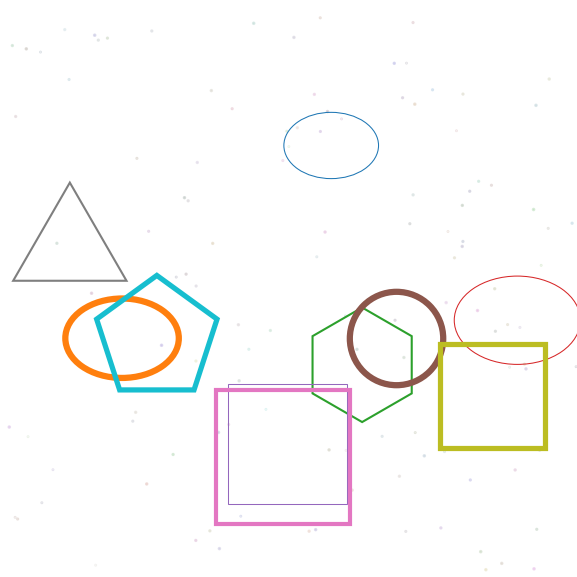[{"shape": "oval", "thickness": 0.5, "radius": 0.41, "center": [0.574, 0.747]}, {"shape": "oval", "thickness": 3, "radius": 0.49, "center": [0.211, 0.413]}, {"shape": "hexagon", "thickness": 1, "radius": 0.5, "center": [0.627, 0.367]}, {"shape": "oval", "thickness": 0.5, "radius": 0.55, "center": [0.896, 0.445]}, {"shape": "square", "thickness": 0.5, "radius": 0.52, "center": [0.498, 0.23]}, {"shape": "circle", "thickness": 3, "radius": 0.4, "center": [0.687, 0.413]}, {"shape": "square", "thickness": 2, "radius": 0.58, "center": [0.49, 0.208]}, {"shape": "triangle", "thickness": 1, "radius": 0.57, "center": [0.121, 0.57]}, {"shape": "square", "thickness": 2.5, "radius": 0.45, "center": [0.853, 0.314]}, {"shape": "pentagon", "thickness": 2.5, "radius": 0.55, "center": [0.272, 0.413]}]